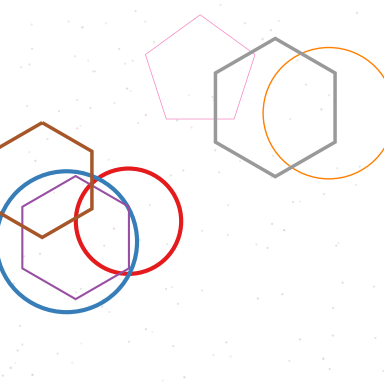[{"shape": "circle", "thickness": 3, "radius": 0.68, "center": [0.334, 0.425]}, {"shape": "circle", "thickness": 3, "radius": 0.91, "center": [0.173, 0.372]}, {"shape": "hexagon", "thickness": 1.5, "radius": 0.8, "center": [0.196, 0.383]}, {"shape": "circle", "thickness": 1, "radius": 0.85, "center": [0.854, 0.706]}, {"shape": "hexagon", "thickness": 2.5, "radius": 0.75, "center": [0.11, 0.532]}, {"shape": "pentagon", "thickness": 0.5, "radius": 0.75, "center": [0.52, 0.812]}, {"shape": "hexagon", "thickness": 2.5, "radius": 0.9, "center": [0.715, 0.721]}]